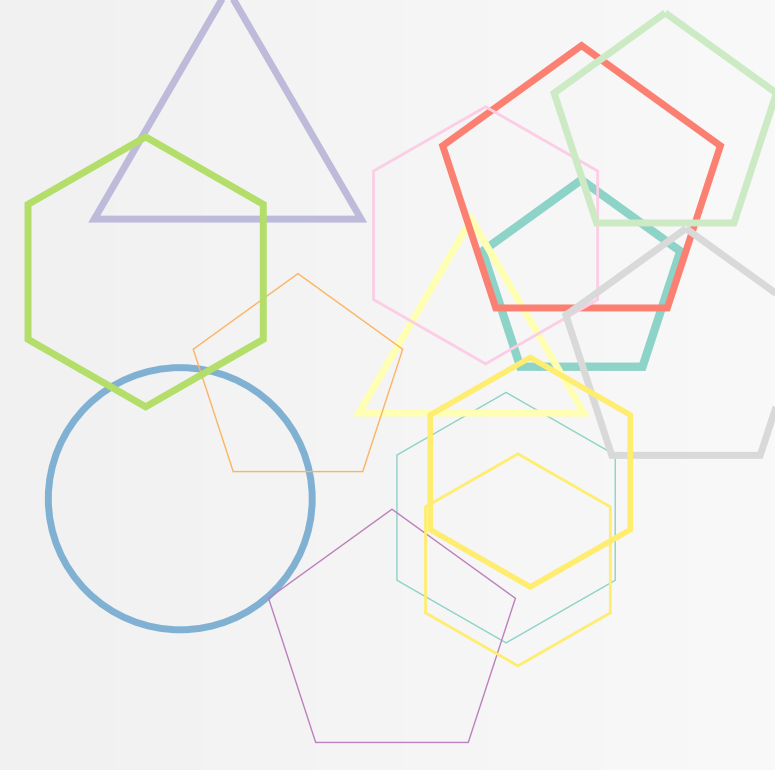[{"shape": "pentagon", "thickness": 3, "radius": 0.67, "center": [0.75, 0.632]}, {"shape": "hexagon", "thickness": 0.5, "radius": 0.81, "center": [0.653, 0.328]}, {"shape": "triangle", "thickness": 2.5, "radius": 0.84, "center": [0.608, 0.547]}, {"shape": "triangle", "thickness": 2.5, "radius": 0.99, "center": [0.294, 0.815]}, {"shape": "pentagon", "thickness": 2.5, "radius": 0.94, "center": [0.75, 0.752]}, {"shape": "circle", "thickness": 2.5, "radius": 0.85, "center": [0.233, 0.352]}, {"shape": "pentagon", "thickness": 0.5, "radius": 0.71, "center": [0.384, 0.503]}, {"shape": "hexagon", "thickness": 2.5, "radius": 0.88, "center": [0.188, 0.647]}, {"shape": "hexagon", "thickness": 1, "radius": 0.83, "center": [0.627, 0.694]}, {"shape": "pentagon", "thickness": 2.5, "radius": 0.81, "center": [0.885, 0.54]}, {"shape": "pentagon", "thickness": 0.5, "radius": 0.84, "center": [0.506, 0.171]}, {"shape": "pentagon", "thickness": 2.5, "radius": 0.75, "center": [0.858, 0.832]}, {"shape": "hexagon", "thickness": 2, "radius": 0.74, "center": [0.684, 0.387]}, {"shape": "hexagon", "thickness": 1, "radius": 0.69, "center": [0.668, 0.273]}]